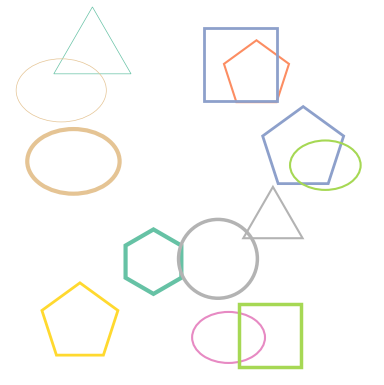[{"shape": "triangle", "thickness": 0.5, "radius": 0.58, "center": [0.24, 0.866]}, {"shape": "hexagon", "thickness": 3, "radius": 0.42, "center": [0.399, 0.32]}, {"shape": "pentagon", "thickness": 1.5, "radius": 0.44, "center": [0.666, 0.807]}, {"shape": "square", "thickness": 2, "radius": 0.48, "center": [0.625, 0.833]}, {"shape": "pentagon", "thickness": 2, "radius": 0.55, "center": [0.787, 0.613]}, {"shape": "oval", "thickness": 1.5, "radius": 0.47, "center": [0.594, 0.124]}, {"shape": "oval", "thickness": 1.5, "radius": 0.46, "center": [0.845, 0.571]}, {"shape": "square", "thickness": 2.5, "radius": 0.41, "center": [0.701, 0.129]}, {"shape": "pentagon", "thickness": 2, "radius": 0.52, "center": [0.208, 0.162]}, {"shape": "oval", "thickness": 0.5, "radius": 0.59, "center": [0.159, 0.765]}, {"shape": "oval", "thickness": 3, "radius": 0.6, "center": [0.191, 0.581]}, {"shape": "circle", "thickness": 2.5, "radius": 0.51, "center": [0.566, 0.328]}, {"shape": "triangle", "thickness": 1.5, "radius": 0.44, "center": [0.709, 0.426]}]